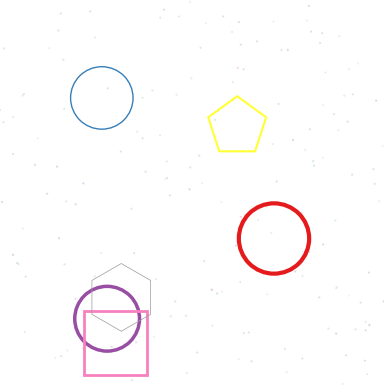[{"shape": "circle", "thickness": 3, "radius": 0.46, "center": [0.712, 0.381]}, {"shape": "circle", "thickness": 1, "radius": 0.41, "center": [0.264, 0.746]}, {"shape": "circle", "thickness": 2.5, "radius": 0.42, "center": [0.278, 0.172]}, {"shape": "pentagon", "thickness": 1.5, "radius": 0.4, "center": [0.616, 0.671]}, {"shape": "square", "thickness": 2, "radius": 0.41, "center": [0.3, 0.109]}, {"shape": "hexagon", "thickness": 0.5, "radius": 0.44, "center": [0.315, 0.228]}]